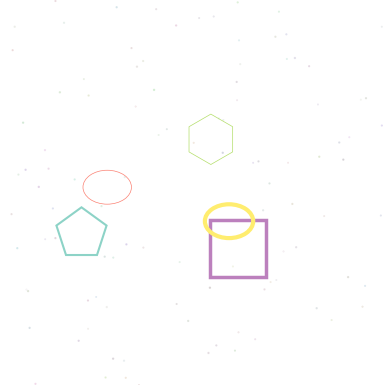[{"shape": "pentagon", "thickness": 1.5, "radius": 0.34, "center": [0.212, 0.393]}, {"shape": "oval", "thickness": 0.5, "radius": 0.31, "center": [0.278, 0.514]}, {"shape": "hexagon", "thickness": 0.5, "radius": 0.33, "center": [0.548, 0.638]}, {"shape": "square", "thickness": 2.5, "radius": 0.37, "center": [0.618, 0.355]}, {"shape": "oval", "thickness": 3, "radius": 0.31, "center": [0.595, 0.425]}]